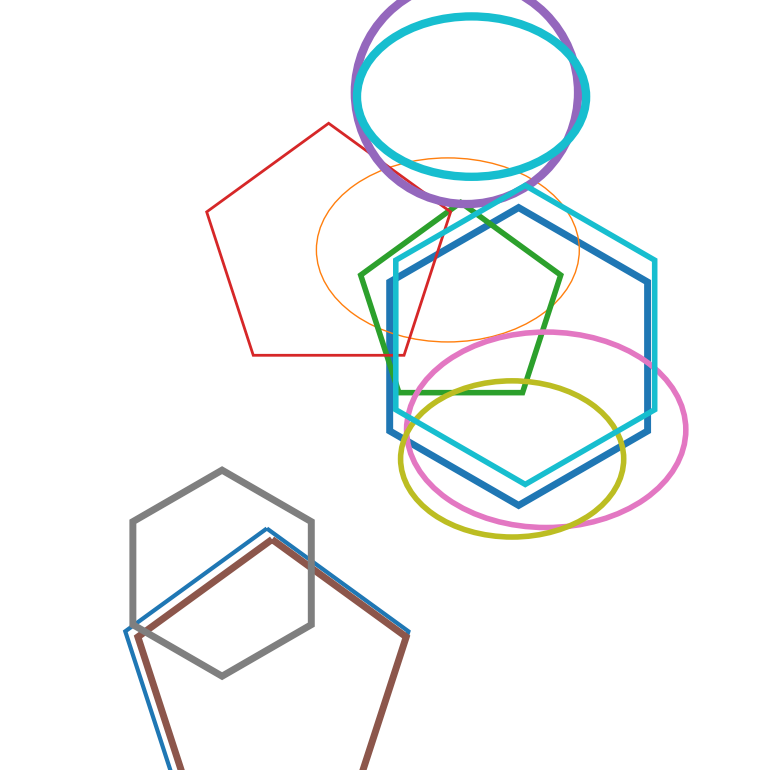[{"shape": "hexagon", "thickness": 2.5, "radius": 0.97, "center": [0.674, 0.537]}, {"shape": "pentagon", "thickness": 1.5, "radius": 0.97, "center": [0.347, 0.12]}, {"shape": "oval", "thickness": 0.5, "radius": 0.85, "center": [0.582, 0.675]}, {"shape": "pentagon", "thickness": 2, "radius": 0.68, "center": [0.598, 0.601]}, {"shape": "pentagon", "thickness": 1, "radius": 0.83, "center": [0.427, 0.673]}, {"shape": "circle", "thickness": 3, "radius": 0.72, "center": [0.606, 0.88]}, {"shape": "pentagon", "thickness": 2.5, "radius": 0.92, "center": [0.353, 0.116]}, {"shape": "oval", "thickness": 2, "radius": 0.91, "center": [0.709, 0.442]}, {"shape": "hexagon", "thickness": 2.5, "radius": 0.67, "center": [0.288, 0.256]}, {"shape": "oval", "thickness": 2, "radius": 0.72, "center": [0.665, 0.404]}, {"shape": "hexagon", "thickness": 2, "radius": 0.97, "center": [0.682, 0.565]}, {"shape": "oval", "thickness": 3, "radius": 0.74, "center": [0.612, 0.875]}]